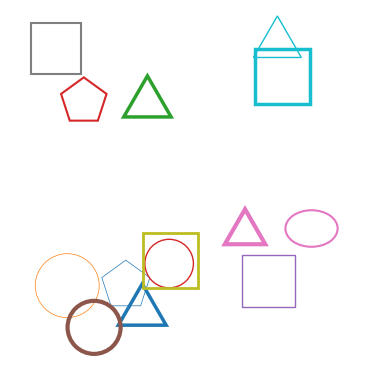[{"shape": "triangle", "thickness": 2.5, "radius": 0.36, "center": [0.369, 0.191]}, {"shape": "pentagon", "thickness": 0.5, "radius": 0.33, "center": [0.327, 0.259]}, {"shape": "circle", "thickness": 0.5, "radius": 0.42, "center": [0.175, 0.258]}, {"shape": "triangle", "thickness": 2.5, "radius": 0.36, "center": [0.383, 0.732]}, {"shape": "pentagon", "thickness": 1.5, "radius": 0.31, "center": [0.218, 0.737]}, {"shape": "circle", "thickness": 1, "radius": 0.32, "center": [0.439, 0.315]}, {"shape": "square", "thickness": 1, "radius": 0.34, "center": [0.697, 0.27]}, {"shape": "circle", "thickness": 3, "radius": 0.34, "center": [0.244, 0.15]}, {"shape": "triangle", "thickness": 3, "radius": 0.3, "center": [0.636, 0.396]}, {"shape": "oval", "thickness": 1.5, "radius": 0.34, "center": [0.809, 0.406]}, {"shape": "square", "thickness": 1.5, "radius": 0.33, "center": [0.145, 0.874]}, {"shape": "square", "thickness": 2, "radius": 0.35, "center": [0.443, 0.324]}, {"shape": "square", "thickness": 2.5, "radius": 0.36, "center": [0.735, 0.801]}, {"shape": "triangle", "thickness": 1, "radius": 0.36, "center": [0.72, 0.887]}]